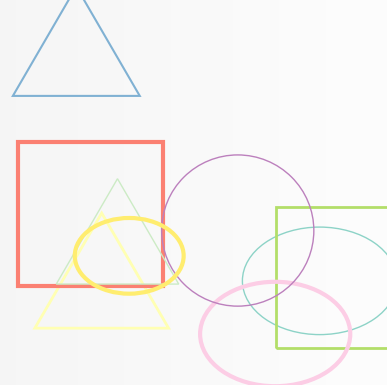[{"shape": "oval", "thickness": 1, "radius": 1.0, "center": [0.825, 0.271]}, {"shape": "triangle", "thickness": 2, "radius": 1.0, "center": [0.262, 0.247]}, {"shape": "square", "thickness": 3, "radius": 0.94, "center": [0.234, 0.444]}, {"shape": "triangle", "thickness": 1.5, "radius": 0.95, "center": [0.197, 0.845]}, {"shape": "square", "thickness": 2, "radius": 0.91, "center": [0.894, 0.279]}, {"shape": "oval", "thickness": 3, "radius": 0.97, "center": [0.71, 0.132]}, {"shape": "circle", "thickness": 1, "radius": 0.98, "center": [0.614, 0.401]}, {"shape": "triangle", "thickness": 1, "radius": 0.91, "center": [0.303, 0.353]}, {"shape": "oval", "thickness": 3, "radius": 0.7, "center": [0.333, 0.335]}]